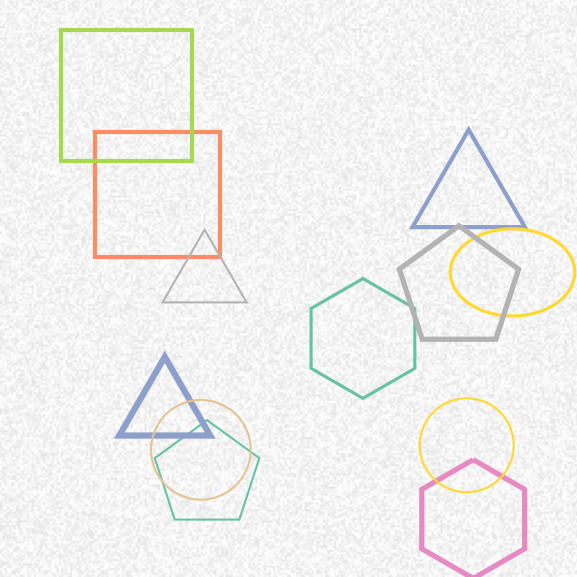[{"shape": "pentagon", "thickness": 1, "radius": 0.48, "center": [0.359, 0.176]}, {"shape": "hexagon", "thickness": 1.5, "radius": 0.52, "center": [0.629, 0.413]}, {"shape": "square", "thickness": 2, "radius": 0.54, "center": [0.273, 0.662]}, {"shape": "triangle", "thickness": 2, "radius": 0.56, "center": [0.812, 0.662]}, {"shape": "triangle", "thickness": 3, "radius": 0.45, "center": [0.285, 0.29]}, {"shape": "hexagon", "thickness": 2.5, "radius": 0.51, "center": [0.819, 0.1]}, {"shape": "square", "thickness": 2, "radius": 0.57, "center": [0.22, 0.833]}, {"shape": "oval", "thickness": 1.5, "radius": 0.54, "center": [0.888, 0.527]}, {"shape": "circle", "thickness": 1, "radius": 0.41, "center": [0.808, 0.228]}, {"shape": "circle", "thickness": 1, "radius": 0.43, "center": [0.348, 0.22]}, {"shape": "triangle", "thickness": 1, "radius": 0.42, "center": [0.354, 0.518]}, {"shape": "pentagon", "thickness": 2.5, "radius": 0.54, "center": [0.795, 0.5]}]